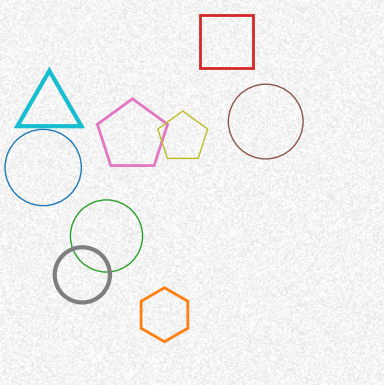[{"shape": "circle", "thickness": 1, "radius": 0.5, "center": [0.112, 0.565]}, {"shape": "hexagon", "thickness": 2, "radius": 0.35, "center": [0.427, 0.182]}, {"shape": "circle", "thickness": 1, "radius": 0.47, "center": [0.277, 0.387]}, {"shape": "square", "thickness": 2, "radius": 0.35, "center": [0.588, 0.891]}, {"shape": "circle", "thickness": 1, "radius": 0.49, "center": [0.69, 0.684]}, {"shape": "pentagon", "thickness": 2, "radius": 0.48, "center": [0.344, 0.648]}, {"shape": "circle", "thickness": 3, "radius": 0.36, "center": [0.214, 0.286]}, {"shape": "pentagon", "thickness": 1, "radius": 0.34, "center": [0.475, 0.644]}, {"shape": "triangle", "thickness": 3, "radius": 0.48, "center": [0.128, 0.72]}]